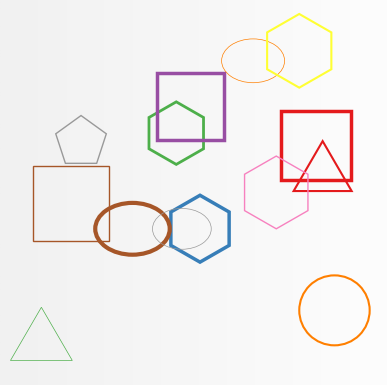[{"shape": "triangle", "thickness": 1.5, "radius": 0.43, "center": [0.833, 0.547]}, {"shape": "square", "thickness": 2.5, "radius": 0.45, "center": [0.815, 0.622]}, {"shape": "hexagon", "thickness": 2.5, "radius": 0.43, "center": [0.516, 0.406]}, {"shape": "hexagon", "thickness": 2, "radius": 0.41, "center": [0.455, 0.654]}, {"shape": "triangle", "thickness": 0.5, "radius": 0.46, "center": [0.107, 0.11]}, {"shape": "square", "thickness": 2.5, "radius": 0.44, "center": [0.492, 0.723]}, {"shape": "oval", "thickness": 0.5, "radius": 0.41, "center": [0.653, 0.842]}, {"shape": "circle", "thickness": 1.5, "radius": 0.45, "center": [0.863, 0.194]}, {"shape": "hexagon", "thickness": 1.5, "radius": 0.48, "center": [0.772, 0.868]}, {"shape": "oval", "thickness": 3, "radius": 0.48, "center": [0.342, 0.406]}, {"shape": "square", "thickness": 1, "radius": 0.49, "center": [0.184, 0.471]}, {"shape": "hexagon", "thickness": 1, "radius": 0.47, "center": [0.713, 0.5]}, {"shape": "oval", "thickness": 0.5, "radius": 0.38, "center": [0.469, 0.406]}, {"shape": "pentagon", "thickness": 1, "radius": 0.34, "center": [0.209, 0.631]}]